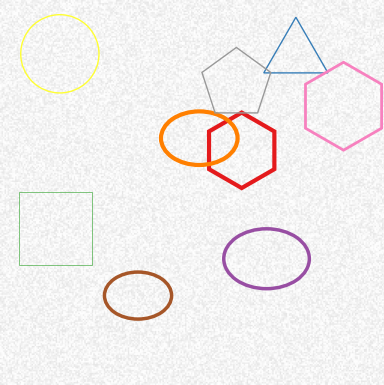[{"shape": "hexagon", "thickness": 3, "radius": 0.49, "center": [0.628, 0.61]}, {"shape": "triangle", "thickness": 1, "radius": 0.48, "center": [0.768, 0.859]}, {"shape": "square", "thickness": 0.5, "radius": 0.47, "center": [0.144, 0.407]}, {"shape": "oval", "thickness": 2.5, "radius": 0.56, "center": [0.692, 0.328]}, {"shape": "oval", "thickness": 3, "radius": 0.5, "center": [0.518, 0.641]}, {"shape": "circle", "thickness": 1, "radius": 0.51, "center": [0.155, 0.86]}, {"shape": "oval", "thickness": 2.5, "radius": 0.44, "center": [0.359, 0.232]}, {"shape": "hexagon", "thickness": 2, "radius": 0.57, "center": [0.892, 0.724]}, {"shape": "pentagon", "thickness": 1, "radius": 0.47, "center": [0.614, 0.783]}]